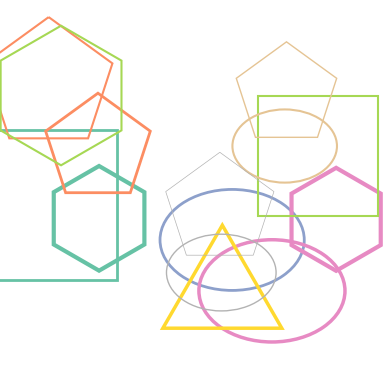[{"shape": "square", "thickness": 2, "radius": 0.97, "center": [0.111, 0.468]}, {"shape": "hexagon", "thickness": 3, "radius": 0.68, "center": [0.257, 0.433]}, {"shape": "pentagon", "thickness": 2, "radius": 0.71, "center": [0.254, 0.615]}, {"shape": "pentagon", "thickness": 1.5, "radius": 0.87, "center": [0.126, 0.782]}, {"shape": "oval", "thickness": 2, "radius": 0.94, "center": [0.603, 0.377]}, {"shape": "oval", "thickness": 2.5, "radius": 0.95, "center": [0.706, 0.245]}, {"shape": "hexagon", "thickness": 3, "radius": 0.67, "center": [0.873, 0.43]}, {"shape": "hexagon", "thickness": 1.5, "radius": 0.91, "center": [0.159, 0.752]}, {"shape": "square", "thickness": 1.5, "radius": 0.78, "center": [0.826, 0.595]}, {"shape": "triangle", "thickness": 2.5, "radius": 0.89, "center": [0.577, 0.237]}, {"shape": "oval", "thickness": 1.5, "radius": 0.68, "center": [0.739, 0.621]}, {"shape": "pentagon", "thickness": 1, "radius": 0.69, "center": [0.744, 0.754]}, {"shape": "oval", "thickness": 1, "radius": 0.71, "center": [0.575, 0.292]}, {"shape": "pentagon", "thickness": 0.5, "radius": 0.74, "center": [0.571, 0.457]}]